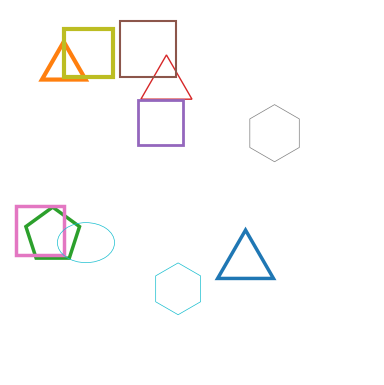[{"shape": "triangle", "thickness": 2.5, "radius": 0.42, "center": [0.638, 0.319]}, {"shape": "triangle", "thickness": 3, "radius": 0.33, "center": [0.166, 0.826]}, {"shape": "pentagon", "thickness": 2.5, "radius": 0.37, "center": [0.137, 0.389]}, {"shape": "triangle", "thickness": 1, "radius": 0.38, "center": [0.432, 0.781]}, {"shape": "square", "thickness": 2, "radius": 0.29, "center": [0.416, 0.683]}, {"shape": "square", "thickness": 1.5, "radius": 0.36, "center": [0.385, 0.872]}, {"shape": "square", "thickness": 2.5, "radius": 0.32, "center": [0.104, 0.402]}, {"shape": "hexagon", "thickness": 0.5, "radius": 0.37, "center": [0.713, 0.654]}, {"shape": "square", "thickness": 3, "radius": 0.32, "center": [0.23, 0.862]}, {"shape": "hexagon", "thickness": 0.5, "radius": 0.34, "center": [0.463, 0.25]}, {"shape": "oval", "thickness": 0.5, "radius": 0.37, "center": [0.223, 0.37]}]